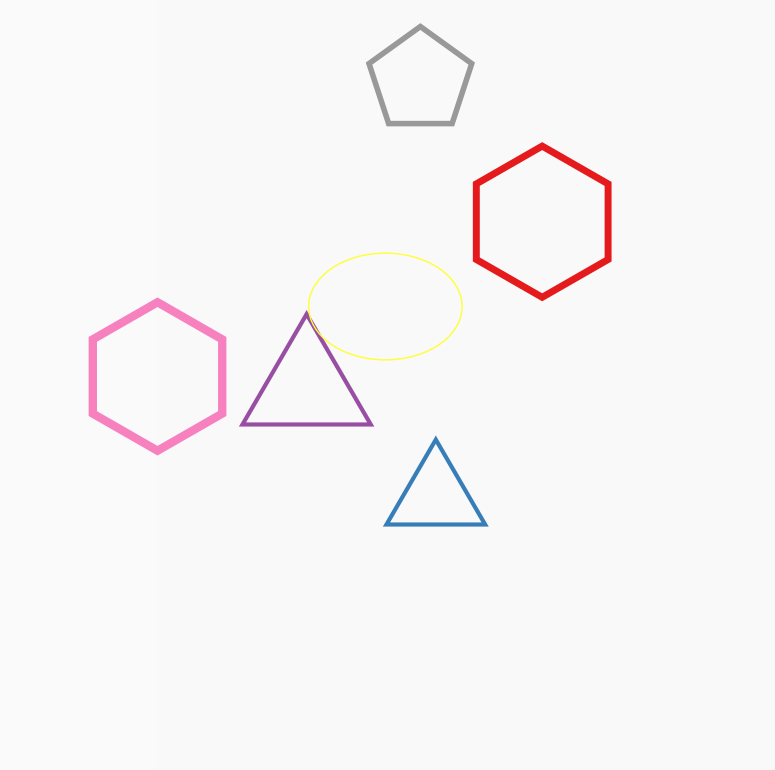[{"shape": "hexagon", "thickness": 2.5, "radius": 0.49, "center": [0.7, 0.712]}, {"shape": "triangle", "thickness": 1.5, "radius": 0.37, "center": [0.562, 0.356]}, {"shape": "triangle", "thickness": 1.5, "radius": 0.48, "center": [0.396, 0.496]}, {"shape": "oval", "thickness": 0.5, "radius": 0.5, "center": [0.497, 0.602]}, {"shape": "hexagon", "thickness": 3, "radius": 0.48, "center": [0.203, 0.511]}, {"shape": "pentagon", "thickness": 2, "radius": 0.35, "center": [0.542, 0.896]}]